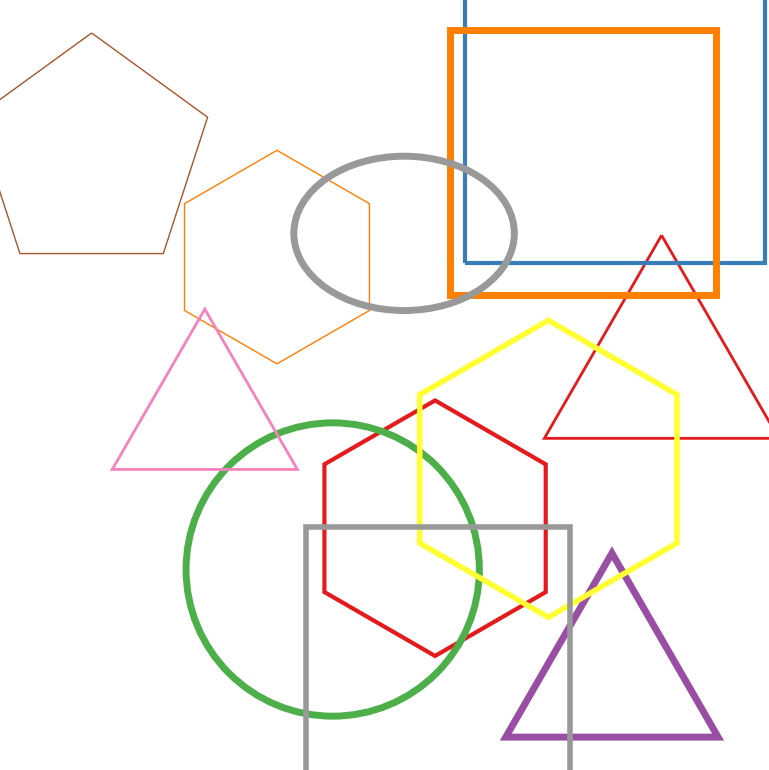[{"shape": "hexagon", "thickness": 1.5, "radius": 0.83, "center": [0.565, 0.314]}, {"shape": "triangle", "thickness": 1, "radius": 0.88, "center": [0.859, 0.519]}, {"shape": "square", "thickness": 1.5, "radius": 0.97, "center": [0.799, 0.854]}, {"shape": "circle", "thickness": 2.5, "radius": 0.95, "center": [0.432, 0.26]}, {"shape": "triangle", "thickness": 2.5, "radius": 0.8, "center": [0.795, 0.122]}, {"shape": "hexagon", "thickness": 0.5, "radius": 0.69, "center": [0.36, 0.666]}, {"shape": "square", "thickness": 2.5, "radius": 0.86, "center": [0.757, 0.789]}, {"shape": "hexagon", "thickness": 2, "radius": 0.96, "center": [0.712, 0.391]}, {"shape": "pentagon", "thickness": 0.5, "radius": 0.79, "center": [0.119, 0.799]}, {"shape": "triangle", "thickness": 1, "radius": 0.69, "center": [0.266, 0.46]}, {"shape": "oval", "thickness": 2.5, "radius": 0.72, "center": [0.525, 0.697]}, {"shape": "square", "thickness": 2, "radius": 0.86, "center": [0.569, 0.144]}]